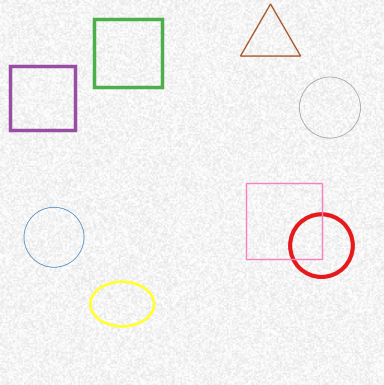[{"shape": "circle", "thickness": 3, "radius": 0.41, "center": [0.835, 0.362]}, {"shape": "circle", "thickness": 0.5, "radius": 0.39, "center": [0.14, 0.384]}, {"shape": "square", "thickness": 2.5, "radius": 0.44, "center": [0.332, 0.863]}, {"shape": "square", "thickness": 2.5, "radius": 0.42, "center": [0.11, 0.745]}, {"shape": "oval", "thickness": 2, "radius": 0.41, "center": [0.317, 0.21]}, {"shape": "triangle", "thickness": 1, "radius": 0.45, "center": [0.703, 0.899]}, {"shape": "square", "thickness": 1, "radius": 0.5, "center": [0.738, 0.426]}, {"shape": "circle", "thickness": 0.5, "radius": 0.4, "center": [0.857, 0.721]}]